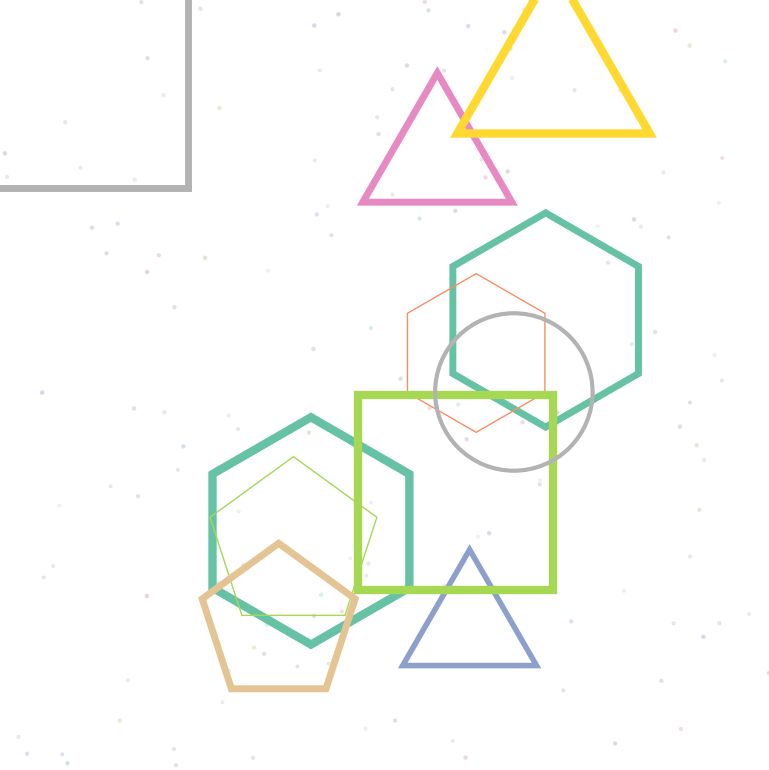[{"shape": "hexagon", "thickness": 2.5, "radius": 0.7, "center": [0.709, 0.584]}, {"shape": "hexagon", "thickness": 3, "radius": 0.74, "center": [0.404, 0.311]}, {"shape": "hexagon", "thickness": 0.5, "radius": 0.52, "center": [0.618, 0.542]}, {"shape": "triangle", "thickness": 2, "radius": 0.5, "center": [0.61, 0.186]}, {"shape": "triangle", "thickness": 2.5, "radius": 0.56, "center": [0.568, 0.793]}, {"shape": "pentagon", "thickness": 0.5, "radius": 0.57, "center": [0.381, 0.293]}, {"shape": "square", "thickness": 3, "radius": 0.64, "center": [0.592, 0.361]}, {"shape": "triangle", "thickness": 3, "radius": 0.72, "center": [0.719, 0.899]}, {"shape": "pentagon", "thickness": 2.5, "radius": 0.52, "center": [0.362, 0.19]}, {"shape": "square", "thickness": 2.5, "radius": 0.72, "center": [0.1, 0.899]}, {"shape": "circle", "thickness": 1.5, "radius": 0.51, "center": [0.667, 0.491]}]